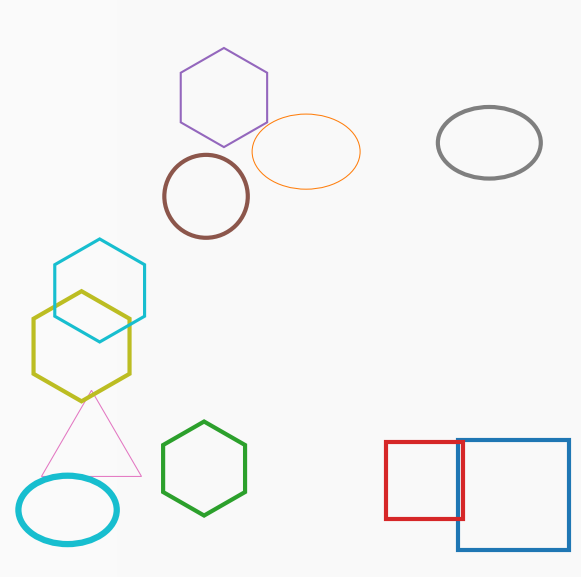[{"shape": "square", "thickness": 2, "radius": 0.48, "center": [0.883, 0.142]}, {"shape": "oval", "thickness": 0.5, "radius": 0.46, "center": [0.527, 0.737]}, {"shape": "hexagon", "thickness": 2, "radius": 0.41, "center": [0.351, 0.188]}, {"shape": "square", "thickness": 2, "radius": 0.33, "center": [0.73, 0.167]}, {"shape": "hexagon", "thickness": 1, "radius": 0.43, "center": [0.385, 0.83]}, {"shape": "circle", "thickness": 2, "radius": 0.36, "center": [0.355, 0.659]}, {"shape": "triangle", "thickness": 0.5, "radius": 0.5, "center": [0.157, 0.224]}, {"shape": "oval", "thickness": 2, "radius": 0.44, "center": [0.842, 0.752]}, {"shape": "hexagon", "thickness": 2, "radius": 0.48, "center": [0.14, 0.4]}, {"shape": "hexagon", "thickness": 1.5, "radius": 0.45, "center": [0.171, 0.496]}, {"shape": "oval", "thickness": 3, "radius": 0.42, "center": [0.116, 0.116]}]